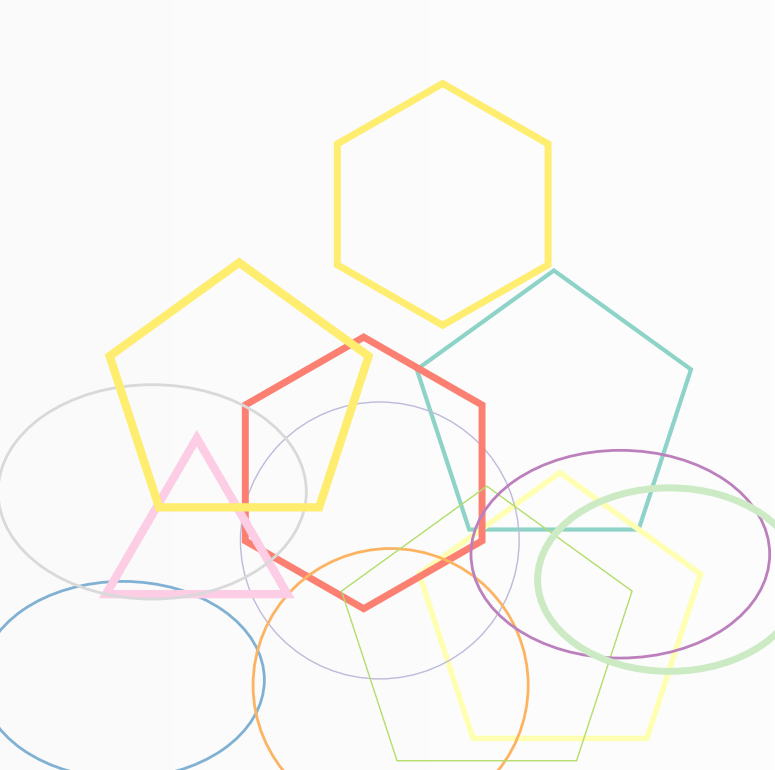[{"shape": "pentagon", "thickness": 1.5, "radius": 0.93, "center": [0.715, 0.463]}, {"shape": "pentagon", "thickness": 2, "radius": 0.95, "center": [0.722, 0.195]}, {"shape": "circle", "thickness": 0.5, "radius": 0.9, "center": [0.49, 0.298]}, {"shape": "hexagon", "thickness": 2.5, "radius": 0.88, "center": [0.469, 0.386]}, {"shape": "oval", "thickness": 1, "radius": 0.91, "center": [0.158, 0.117]}, {"shape": "circle", "thickness": 1, "radius": 0.89, "center": [0.504, 0.11]}, {"shape": "pentagon", "thickness": 0.5, "radius": 0.99, "center": [0.628, 0.171]}, {"shape": "triangle", "thickness": 3, "radius": 0.68, "center": [0.254, 0.296]}, {"shape": "oval", "thickness": 1, "radius": 0.99, "center": [0.196, 0.361]}, {"shape": "oval", "thickness": 1, "radius": 0.96, "center": [0.8, 0.28]}, {"shape": "oval", "thickness": 2.5, "radius": 0.85, "center": [0.864, 0.247]}, {"shape": "hexagon", "thickness": 2.5, "radius": 0.79, "center": [0.571, 0.735]}, {"shape": "pentagon", "thickness": 3, "radius": 0.88, "center": [0.309, 0.483]}]